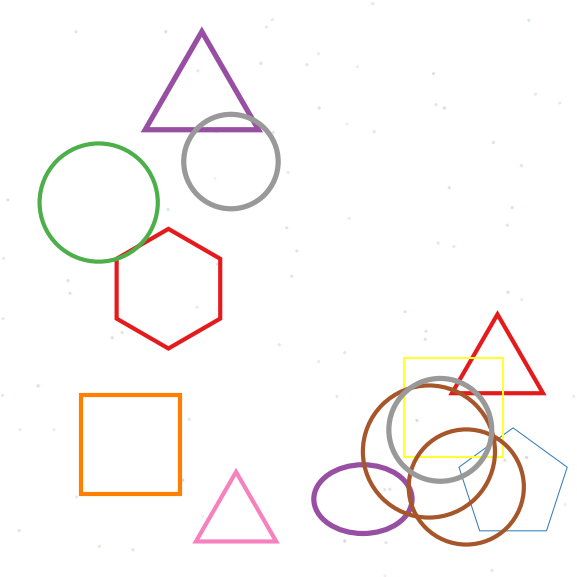[{"shape": "hexagon", "thickness": 2, "radius": 0.52, "center": [0.292, 0.499]}, {"shape": "triangle", "thickness": 2, "radius": 0.46, "center": [0.861, 0.364]}, {"shape": "pentagon", "thickness": 0.5, "radius": 0.49, "center": [0.888, 0.16]}, {"shape": "circle", "thickness": 2, "radius": 0.51, "center": [0.171, 0.648]}, {"shape": "triangle", "thickness": 2.5, "radius": 0.57, "center": [0.349, 0.831]}, {"shape": "oval", "thickness": 2.5, "radius": 0.43, "center": [0.628, 0.135]}, {"shape": "square", "thickness": 2, "radius": 0.43, "center": [0.226, 0.229]}, {"shape": "square", "thickness": 1, "radius": 0.43, "center": [0.786, 0.293]}, {"shape": "circle", "thickness": 2, "radius": 0.57, "center": [0.743, 0.217]}, {"shape": "circle", "thickness": 2, "radius": 0.5, "center": [0.807, 0.156]}, {"shape": "triangle", "thickness": 2, "radius": 0.4, "center": [0.409, 0.102]}, {"shape": "circle", "thickness": 2.5, "radius": 0.41, "center": [0.4, 0.719]}, {"shape": "circle", "thickness": 2.5, "radius": 0.45, "center": [0.762, 0.255]}]